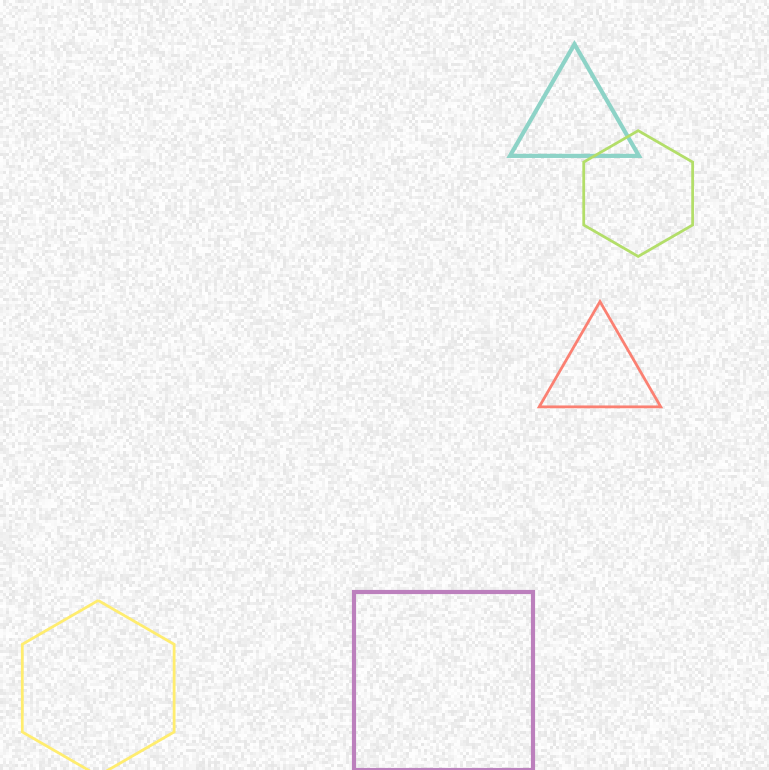[{"shape": "triangle", "thickness": 1.5, "radius": 0.48, "center": [0.746, 0.846]}, {"shape": "triangle", "thickness": 1, "radius": 0.46, "center": [0.779, 0.517]}, {"shape": "hexagon", "thickness": 1, "radius": 0.41, "center": [0.829, 0.749]}, {"shape": "square", "thickness": 1.5, "radius": 0.58, "center": [0.576, 0.116]}, {"shape": "hexagon", "thickness": 1, "radius": 0.57, "center": [0.128, 0.106]}]